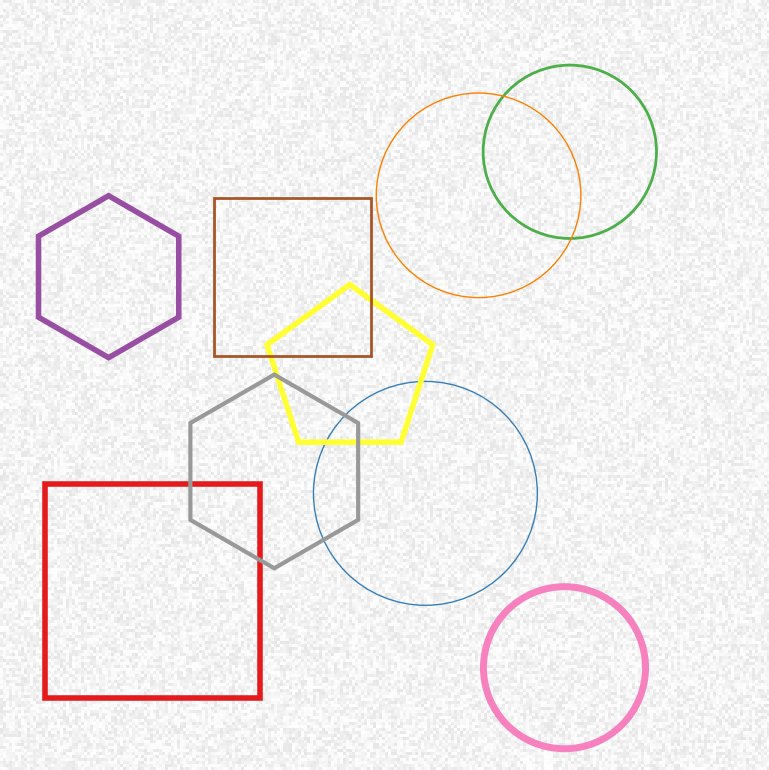[{"shape": "square", "thickness": 2, "radius": 0.7, "center": [0.198, 0.233]}, {"shape": "circle", "thickness": 0.5, "radius": 0.73, "center": [0.552, 0.359]}, {"shape": "circle", "thickness": 1, "radius": 0.56, "center": [0.74, 0.803]}, {"shape": "hexagon", "thickness": 2, "radius": 0.53, "center": [0.141, 0.641]}, {"shape": "circle", "thickness": 0.5, "radius": 0.66, "center": [0.621, 0.746]}, {"shape": "pentagon", "thickness": 2, "radius": 0.57, "center": [0.454, 0.517]}, {"shape": "square", "thickness": 1, "radius": 0.51, "center": [0.38, 0.64]}, {"shape": "circle", "thickness": 2.5, "radius": 0.53, "center": [0.733, 0.133]}, {"shape": "hexagon", "thickness": 1.5, "radius": 0.63, "center": [0.356, 0.388]}]